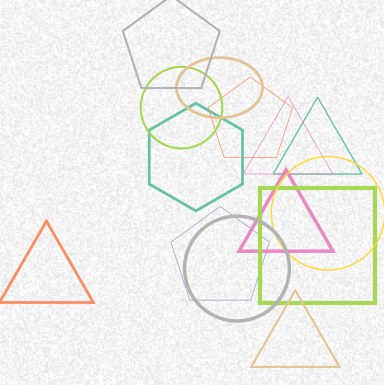[{"shape": "hexagon", "thickness": 2, "radius": 0.7, "center": [0.509, 0.592]}, {"shape": "triangle", "thickness": 1, "radius": 0.67, "center": [0.825, 0.615]}, {"shape": "triangle", "thickness": 2, "radius": 0.7, "center": [0.121, 0.285]}, {"shape": "pentagon", "thickness": 0.5, "radius": 0.58, "center": [0.65, 0.684]}, {"shape": "pentagon", "thickness": 0.5, "radius": 0.67, "center": [0.572, 0.329]}, {"shape": "triangle", "thickness": 0.5, "radius": 0.67, "center": [0.748, 0.615]}, {"shape": "triangle", "thickness": 2.5, "radius": 0.7, "center": [0.743, 0.418]}, {"shape": "circle", "thickness": 1.5, "radius": 0.53, "center": [0.472, 0.72]}, {"shape": "square", "thickness": 3, "radius": 0.75, "center": [0.824, 0.363]}, {"shape": "circle", "thickness": 1, "radius": 0.74, "center": [0.852, 0.446]}, {"shape": "triangle", "thickness": 1.5, "radius": 0.66, "center": [0.767, 0.113]}, {"shape": "oval", "thickness": 2, "radius": 0.56, "center": [0.57, 0.772]}, {"shape": "pentagon", "thickness": 1.5, "radius": 0.66, "center": [0.445, 0.879]}, {"shape": "circle", "thickness": 2.5, "radius": 0.68, "center": [0.615, 0.302]}]